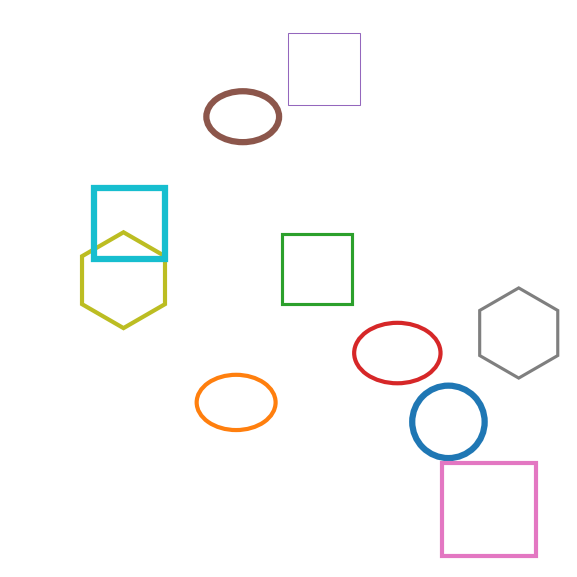[{"shape": "circle", "thickness": 3, "radius": 0.31, "center": [0.777, 0.269]}, {"shape": "oval", "thickness": 2, "radius": 0.34, "center": [0.409, 0.302]}, {"shape": "square", "thickness": 1.5, "radius": 0.3, "center": [0.549, 0.533]}, {"shape": "oval", "thickness": 2, "radius": 0.37, "center": [0.688, 0.388]}, {"shape": "square", "thickness": 0.5, "radius": 0.31, "center": [0.561, 0.879]}, {"shape": "oval", "thickness": 3, "radius": 0.31, "center": [0.42, 0.797]}, {"shape": "square", "thickness": 2, "radius": 0.4, "center": [0.847, 0.117]}, {"shape": "hexagon", "thickness": 1.5, "radius": 0.39, "center": [0.898, 0.423]}, {"shape": "hexagon", "thickness": 2, "radius": 0.41, "center": [0.214, 0.514]}, {"shape": "square", "thickness": 3, "radius": 0.31, "center": [0.224, 0.612]}]